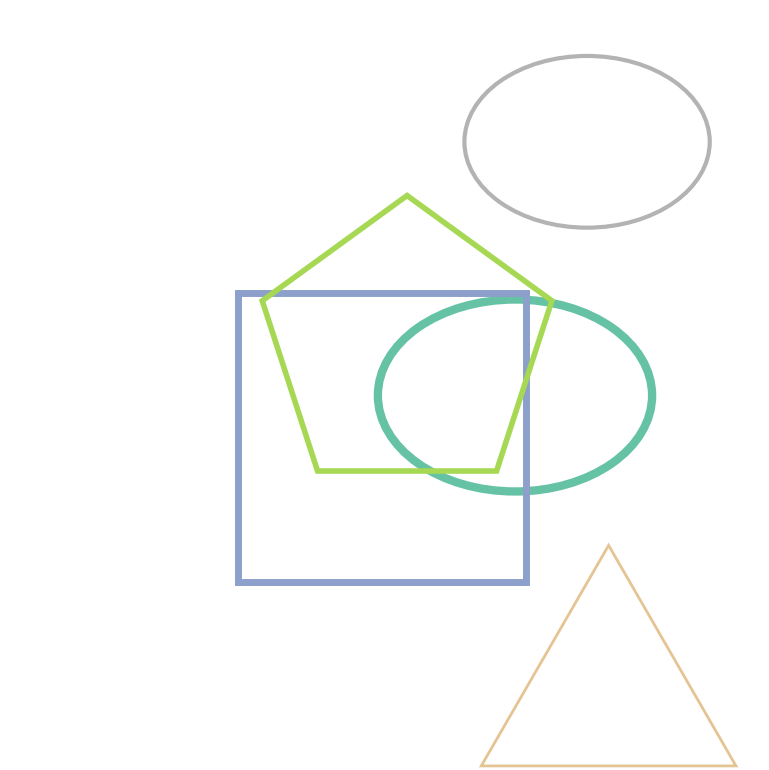[{"shape": "oval", "thickness": 3, "radius": 0.89, "center": [0.669, 0.486]}, {"shape": "square", "thickness": 2.5, "radius": 0.94, "center": [0.496, 0.432]}, {"shape": "pentagon", "thickness": 2, "radius": 0.99, "center": [0.529, 0.548]}, {"shape": "triangle", "thickness": 1, "radius": 0.95, "center": [0.79, 0.101]}, {"shape": "oval", "thickness": 1.5, "radius": 0.8, "center": [0.762, 0.816]}]